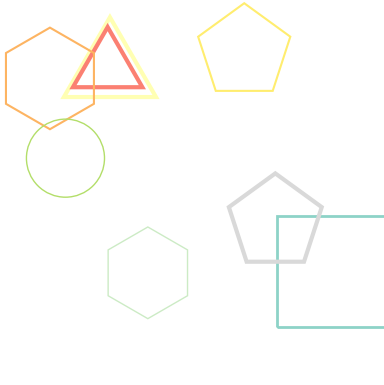[{"shape": "square", "thickness": 2, "radius": 0.72, "center": [0.865, 0.295]}, {"shape": "triangle", "thickness": 3, "radius": 0.69, "center": [0.286, 0.817]}, {"shape": "triangle", "thickness": 3, "radius": 0.52, "center": [0.28, 0.826]}, {"shape": "hexagon", "thickness": 1.5, "radius": 0.66, "center": [0.13, 0.796]}, {"shape": "circle", "thickness": 1, "radius": 0.51, "center": [0.17, 0.589]}, {"shape": "pentagon", "thickness": 3, "radius": 0.63, "center": [0.715, 0.423]}, {"shape": "hexagon", "thickness": 1, "radius": 0.6, "center": [0.384, 0.291]}, {"shape": "pentagon", "thickness": 1.5, "radius": 0.63, "center": [0.634, 0.866]}]